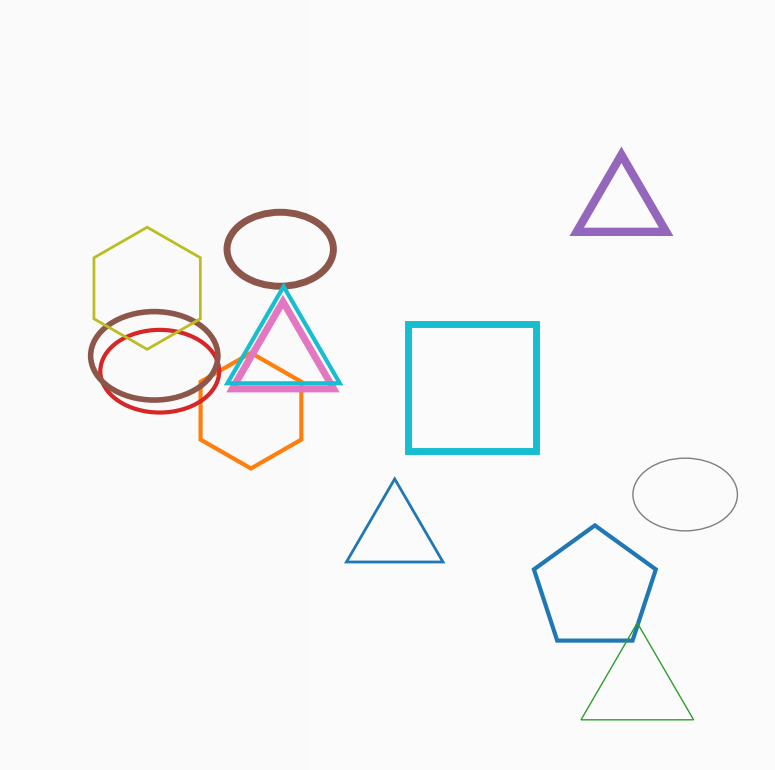[{"shape": "pentagon", "thickness": 1.5, "radius": 0.41, "center": [0.768, 0.235]}, {"shape": "triangle", "thickness": 1, "radius": 0.36, "center": [0.509, 0.306]}, {"shape": "hexagon", "thickness": 1.5, "radius": 0.38, "center": [0.324, 0.467]}, {"shape": "triangle", "thickness": 0.5, "radius": 0.42, "center": [0.822, 0.107]}, {"shape": "oval", "thickness": 1.5, "radius": 0.38, "center": [0.206, 0.518]}, {"shape": "triangle", "thickness": 3, "radius": 0.33, "center": [0.802, 0.732]}, {"shape": "oval", "thickness": 2.5, "radius": 0.34, "center": [0.362, 0.676]}, {"shape": "oval", "thickness": 2, "radius": 0.41, "center": [0.199, 0.538]}, {"shape": "triangle", "thickness": 2.5, "radius": 0.38, "center": [0.365, 0.533]}, {"shape": "oval", "thickness": 0.5, "radius": 0.34, "center": [0.884, 0.358]}, {"shape": "hexagon", "thickness": 1, "radius": 0.4, "center": [0.19, 0.626]}, {"shape": "square", "thickness": 2.5, "radius": 0.41, "center": [0.609, 0.497]}, {"shape": "triangle", "thickness": 1.5, "radius": 0.42, "center": [0.366, 0.544]}]